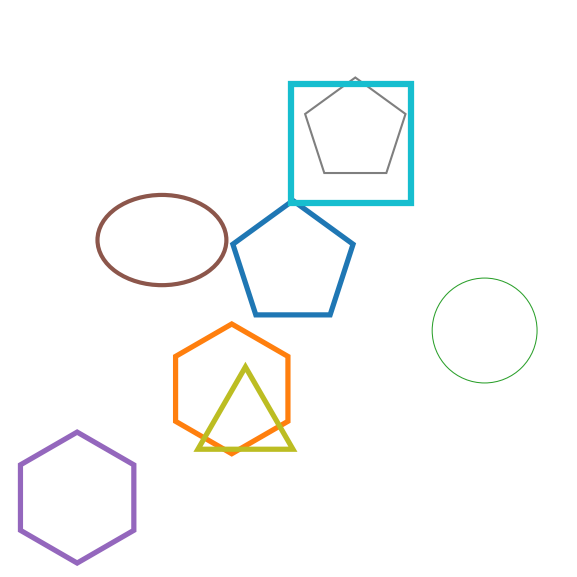[{"shape": "pentagon", "thickness": 2.5, "radius": 0.55, "center": [0.507, 0.542]}, {"shape": "hexagon", "thickness": 2.5, "radius": 0.56, "center": [0.401, 0.326]}, {"shape": "circle", "thickness": 0.5, "radius": 0.45, "center": [0.839, 0.427]}, {"shape": "hexagon", "thickness": 2.5, "radius": 0.57, "center": [0.134, 0.138]}, {"shape": "oval", "thickness": 2, "radius": 0.56, "center": [0.28, 0.583]}, {"shape": "pentagon", "thickness": 1, "radius": 0.46, "center": [0.615, 0.773]}, {"shape": "triangle", "thickness": 2.5, "radius": 0.47, "center": [0.425, 0.269]}, {"shape": "square", "thickness": 3, "radius": 0.52, "center": [0.608, 0.751]}]